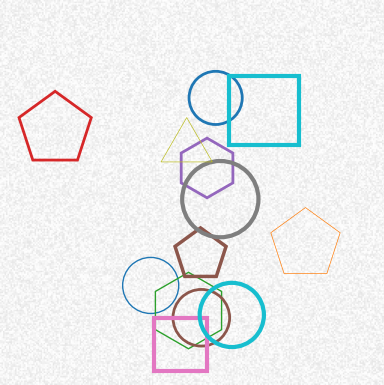[{"shape": "circle", "thickness": 1, "radius": 0.36, "center": [0.391, 0.259]}, {"shape": "circle", "thickness": 2, "radius": 0.35, "center": [0.56, 0.746]}, {"shape": "pentagon", "thickness": 0.5, "radius": 0.47, "center": [0.793, 0.366]}, {"shape": "hexagon", "thickness": 1, "radius": 0.5, "center": [0.49, 0.193]}, {"shape": "pentagon", "thickness": 2, "radius": 0.49, "center": [0.143, 0.664]}, {"shape": "hexagon", "thickness": 2, "radius": 0.39, "center": [0.538, 0.564]}, {"shape": "circle", "thickness": 2, "radius": 0.37, "center": [0.523, 0.175]}, {"shape": "pentagon", "thickness": 2.5, "radius": 0.35, "center": [0.521, 0.338]}, {"shape": "square", "thickness": 3, "radius": 0.34, "center": [0.469, 0.105]}, {"shape": "circle", "thickness": 3, "radius": 0.5, "center": [0.572, 0.483]}, {"shape": "triangle", "thickness": 0.5, "radius": 0.38, "center": [0.485, 0.618]}, {"shape": "circle", "thickness": 3, "radius": 0.42, "center": [0.602, 0.182]}, {"shape": "square", "thickness": 3, "radius": 0.45, "center": [0.685, 0.713]}]